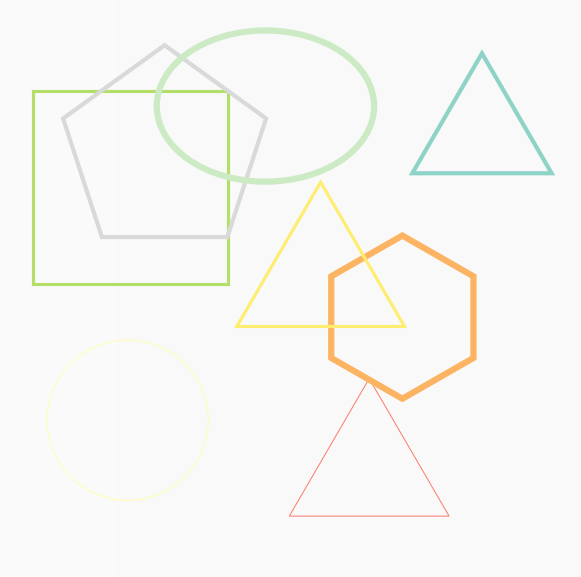[{"shape": "triangle", "thickness": 2, "radius": 0.69, "center": [0.829, 0.768]}, {"shape": "circle", "thickness": 0.5, "radius": 0.69, "center": [0.22, 0.272]}, {"shape": "triangle", "thickness": 0.5, "radius": 0.79, "center": [0.635, 0.185]}, {"shape": "hexagon", "thickness": 3, "radius": 0.71, "center": [0.692, 0.45]}, {"shape": "square", "thickness": 1.5, "radius": 0.84, "center": [0.225, 0.674]}, {"shape": "pentagon", "thickness": 2, "radius": 0.92, "center": [0.283, 0.737]}, {"shape": "oval", "thickness": 3, "radius": 0.93, "center": [0.457, 0.815]}, {"shape": "triangle", "thickness": 1.5, "radius": 0.83, "center": [0.552, 0.517]}]